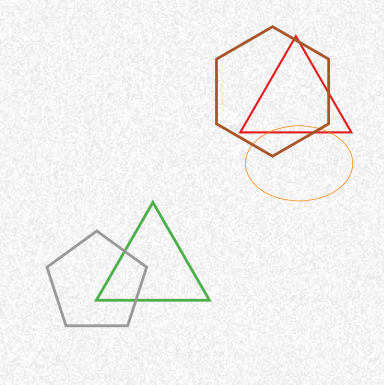[{"shape": "triangle", "thickness": 1.5, "radius": 0.83, "center": [0.768, 0.739]}, {"shape": "triangle", "thickness": 2, "radius": 0.85, "center": [0.397, 0.305]}, {"shape": "oval", "thickness": 0.5, "radius": 0.7, "center": [0.777, 0.576]}, {"shape": "hexagon", "thickness": 2, "radius": 0.84, "center": [0.708, 0.762]}, {"shape": "pentagon", "thickness": 2, "radius": 0.68, "center": [0.251, 0.264]}]